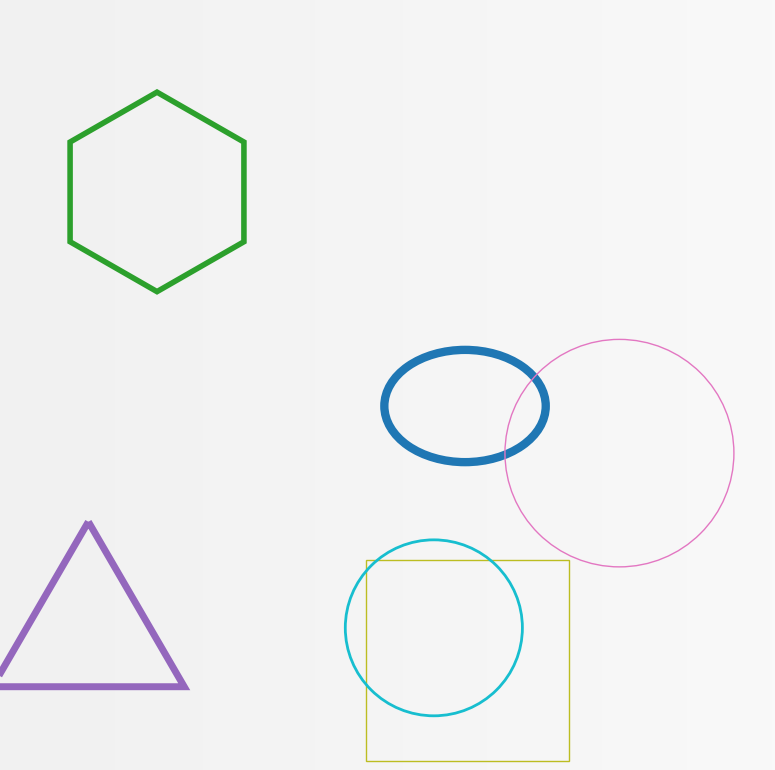[{"shape": "oval", "thickness": 3, "radius": 0.52, "center": [0.6, 0.473]}, {"shape": "hexagon", "thickness": 2, "radius": 0.65, "center": [0.203, 0.751]}, {"shape": "triangle", "thickness": 2.5, "radius": 0.71, "center": [0.114, 0.18]}, {"shape": "circle", "thickness": 0.5, "radius": 0.74, "center": [0.799, 0.412]}, {"shape": "square", "thickness": 0.5, "radius": 0.65, "center": [0.603, 0.142]}, {"shape": "circle", "thickness": 1, "radius": 0.57, "center": [0.56, 0.185]}]